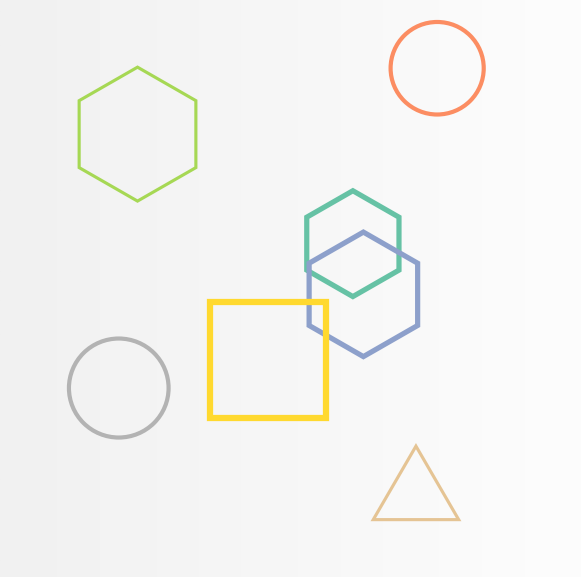[{"shape": "hexagon", "thickness": 2.5, "radius": 0.46, "center": [0.607, 0.577]}, {"shape": "circle", "thickness": 2, "radius": 0.4, "center": [0.752, 0.881]}, {"shape": "hexagon", "thickness": 2.5, "radius": 0.54, "center": [0.625, 0.489]}, {"shape": "hexagon", "thickness": 1.5, "radius": 0.58, "center": [0.237, 0.767]}, {"shape": "square", "thickness": 3, "radius": 0.5, "center": [0.461, 0.376]}, {"shape": "triangle", "thickness": 1.5, "radius": 0.42, "center": [0.716, 0.142]}, {"shape": "circle", "thickness": 2, "radius": 0.43, "center": [0.204, 0.327]}]